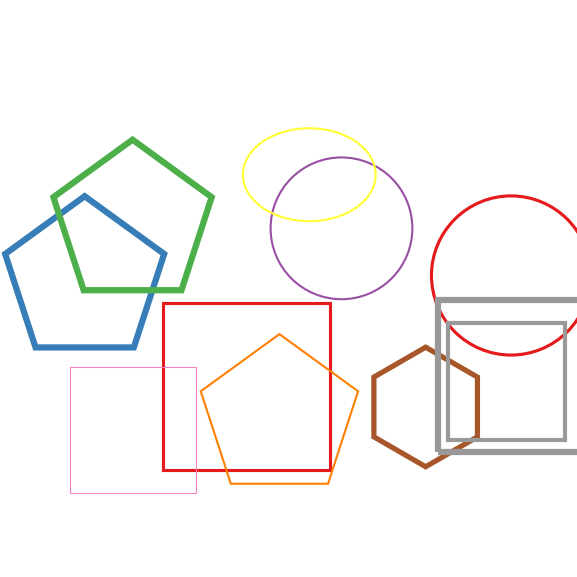[{"shape": "square", "thickness": 1.5, "radius": 0.72, "center": [0.427, 0.329]}, {"shape": "circle", "thickness": 1.5, "radius": 0.69, "center": [0.885, 0.522]}, {"shape": "pentagon", "thickness": 3, "radius": 0.72, "center": [0.147, 0.515]}, {"shape": "pentagon", "thickness": 3, "radius": 0.72, "center": [0.23, 0.613]}, {"shape": "circle", "thickness": 1, "radius": 0.61, "center": [0.591, 0.604]}, {"shape": "pentagon", "thickness": 1, "radius": 0.72, "center": [0.484, 0.277]}, {"shape": "oval", "thickness": 1, "radius": 0.57, "center": [0.536, 0.697]}, {"shape": "hexagon", "thickness": 2.5, "radius": 0.52, "center": [0.737, 0.294]}, {"shape": "square", "thickness": 0.5, "radius": 0.54, "center": [0.231, 0.254]}, {"shape": "square", "thickness": 3, "radius": 0.66, "center": [0.889, 0.348]}, {"shape": "square", "thickness": 2, "radius": 0.5, "center": [0.877, 0.339]}]